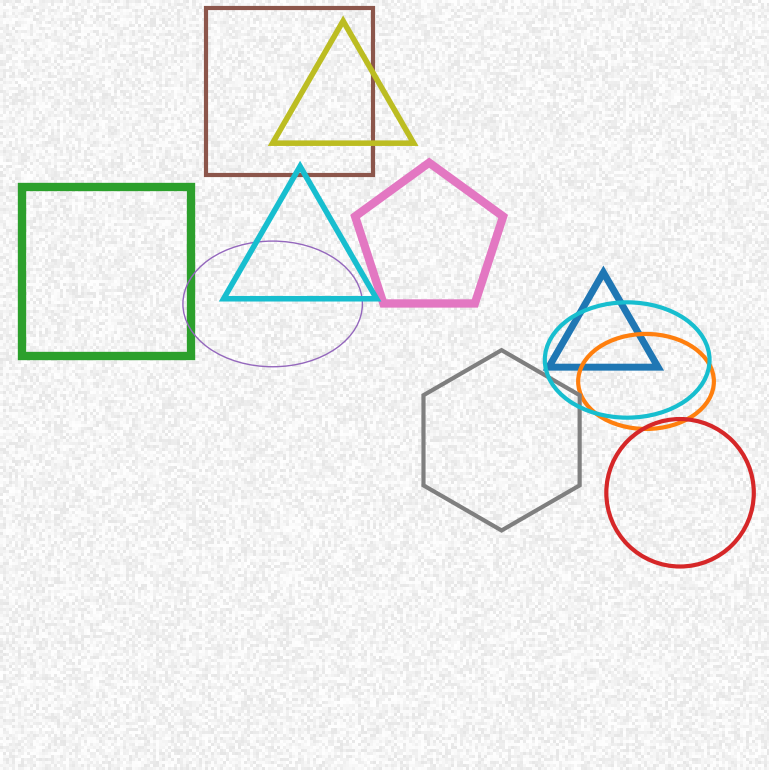[{"shape": "triangle", "thickness": 2.5, "radius": 0.41, "center": [0.784, 0.564]}, {"shape": "oval", "thickness": 1.5, "radius": 0.44, "center": [0.839, 0.505]}, {"shape": "square", "thickness": 3, "radius": 0.55, "center": [0.139, 0.647]}, {"shape": "circle", "thickness": 1.5, "radius": 0.48, "center": [0.883, 0.36]}, {"shape": "oval", "thickness": 0.5, "radius": 0.58, "center": [0.354, 0.605]}, {"shape": "square", "thickness": 1.5, "radius": 0.54, "center": [0.376, 0.881]}, {"shape": "pentagon", "thickness": 3, "radius": 0.51, "center": [0.557, 0.688]}, {"shape": "hexagon", "thickness": 1.5, "radius": 0.59, "center": [0.651, 0.428]}, {"shape": "triangle", "thickness": 2, "radius": 0.53, "center": [0.446, 0.867]}, {"shape": "triangle", "thickness": 2, "radius": 0.57, "center": [0.39, 0.669]}, {"shape": "oval", "thickness": 1.5, "radius": 0.53, "center": [0.815, 0.532]}]